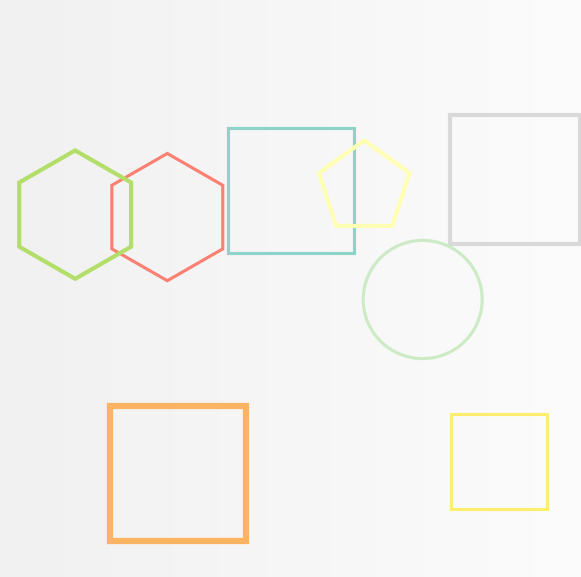[{"shape": "square", "thickness": 1.5, "radius": 0.54, "center": [0.501, 0.669]}, {"shape": "pentagon", "thickness": 2, "radius": 0.41, "center": [0.627, 0.674]}, {"shape": "hexagon", "thickness": 1.5, "radius": 0.55, "center": [0.288, 0.623]}, {"shape": "square", "thickness": 3, "radius": 0.59, "center": [0.307, 0.179]}, {"shape": "hexagon", "thickness": 2, "radius": 0.56, "center": [0.129, 0.628]}, {"shape": "square", "thickness": 2, "radius": 0.56, "center": [0.886, 0.688]}, {"shape": "circle", "thickness": 1.5, "radius": 0.51, "center": [0.727, 0.481]}, {"shape": "square", "thickness": 1.5, "radius": 0.41, "center": [0.858, 0.2]}]